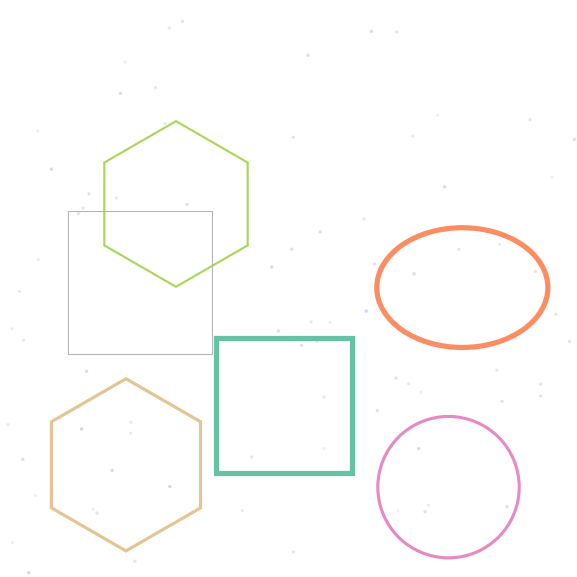[{"shape": "square", "thickness": 2.5, "radius": 0.59, "center": [0.492, 0.297]}, {"shape": "oval", "thickness": 2.5, "radius": 0.74, "center": [0.801, 0.501]}, {"shape": "circle", "thickness": 1.5, "radius": 0.61, "center": [0.777, 0.156]}, {"shape": "hexagon", "thickness": 1, "radius": 0.72, "center": [0.305, 0.646]}, {"shape": "hexagon", "thickness": 1.5, "radius": 0.75, "center": [0.218, 0.194]}, {"shape": "square", "thickness": 0.5, "radius": 0.62, "center": [0.242, 0.51]}]